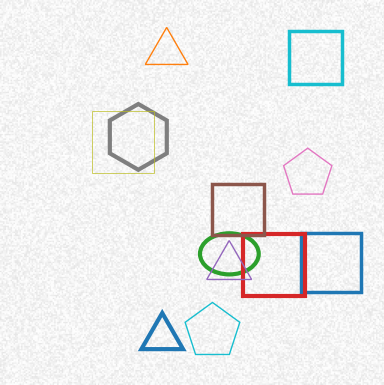[{"shape": "triangle", "thickness": 3, "radius": 0.31, "center": [0.421, 0.124]}, {"shape": "square", "thickness": 2.5, "radius": 0.38, "center": [0.86, 0.319]}, {"shape": "triangle", "thickness": 1, "radius": 0.32, "center": [0.433, 0.865]}, {"shape": "oval", "thickness": 3, "radius": 0.38, "center": [0.596, 0.341]}, {"shape": "square", "thickness": 3, "radius": 0.4, "center": [0.711, 0.312]}, {"shape": "triangle", "thickness": 1, "radius": 0.34, "center": [0.595, 0.308]}, {"shape": "square", "thickness": 2.5, "radius": 0.33, "center": [0.618, 0.456]}, {"shape": "pentagon", "thickness": 1, "radius": 0.33, "center": [0.799, 0.549]}, {"shape": "hexagon", "thickness": 3, "radius": 0.43, "center": [0.359, 0.644]}, {"shape": "square", "thickness": 0.5, "radius": 0.4, "center": [0.319, 0.63]}, {"shape": "square", "thickness": 2.5, "radius": 0.35, "center": [0.82, 0.851]}, {"shape": "pentagon", "thickness": 1, "radius": 0.37, "center": [0.552, 0.14]}]